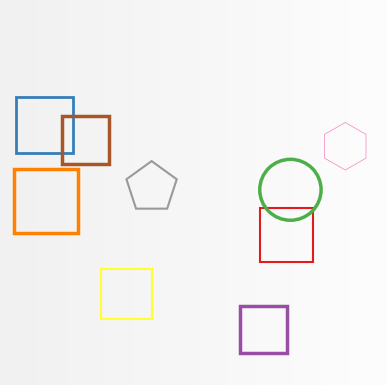[{"shape": "square", "thickness": 1.5, "radius": 0.34, "center": [0.739, 0.39]}, {"shape": "square", "thickness": 2, "radius": 0.37, "center": [0.116, 0.676]}, {"shape": "circle", "thickness": 2.5, "radius": 0.4, "center": [0.749, 0.507]}, {"shape": "square", "thickness": 2.5, "radius": 0.3, "center": [0.68, 0.143]}, {"shape": "square", "thickness": 2.5, "radius": 0.41, "center": [0.118, 0.478]}, {"shape": "square", "thickness": 1.5, "radius": 0.32, "center": [0.327, 0.236]}, {"shape": "square", "thickness": 2.5, "radius": 0.31, "center": [0.221, 0.636]}, {"shape": "hexagon", "thickness": 0.5, "radius": 0.31, "center": [0.891, 0.62]}, {"shape": "pentagon", "thickness": 1.5, "radius": 0.34, "center": [0.391, 0.513]}]